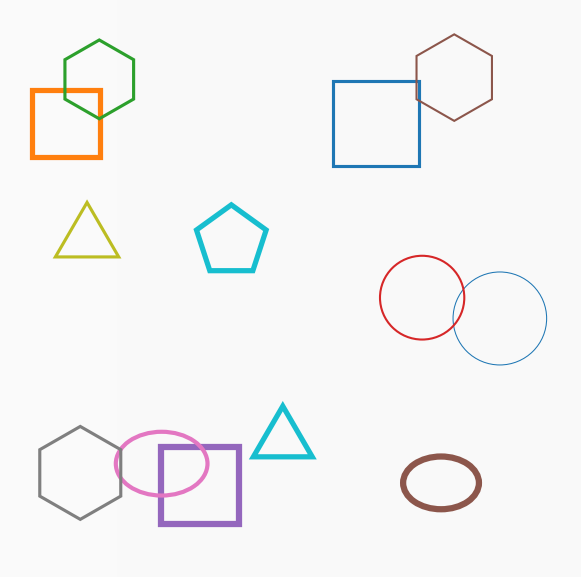[{"shape": "square", "thickness": 1.5, "radius": 0.37, "center": [0.647, 0.785]}, {"shape": "circle", "thickness": 0.5, "radius": 0.4, "center": [0.86, 0.448]}, {"shape": "square", "thickness": 2.5, "radius": 0.29, "center": [0.113, 0.785]}, {"shape": "hexagon", "thickness": 1.5, "radius": 0.34, "center": [0.171, 0.862]}, {"shape": "circle", "thickness": 1, "radius": 0.36, "center": [0.726, 0.484]}, {"shape": "square", "thickness": 3, "radius": 0.33, "center": [0.344, 0.158]}, {"shape": "oval", "thickness": 3, "radius": 0.33, "center": [0.759, 0.163]}, {"shape": "hexagon", "thickness": 1, "radius": 0.37, "center": [0.781, 0.865]}, {"shape": "oval", "thickness": 2, "radius": 0.39, "center": [0.278, 0.196]}, {"shape": "hexagon", "thickness": 1.5, "radius": 0.4, "center": [0.138, 0.18]}, {"shape": "triangle", "thickness": 1.5, "radius": 0.31, "center": [0.15, 0.586]}, {"shape": "triangle", "thickness": 2.5, "radius": 0.29, "center": [0.487, 0.237]}, {"shape": "pentagon", "thickness": 2.5, "radius": 0.32, "center": [0.398, 0.581]}]